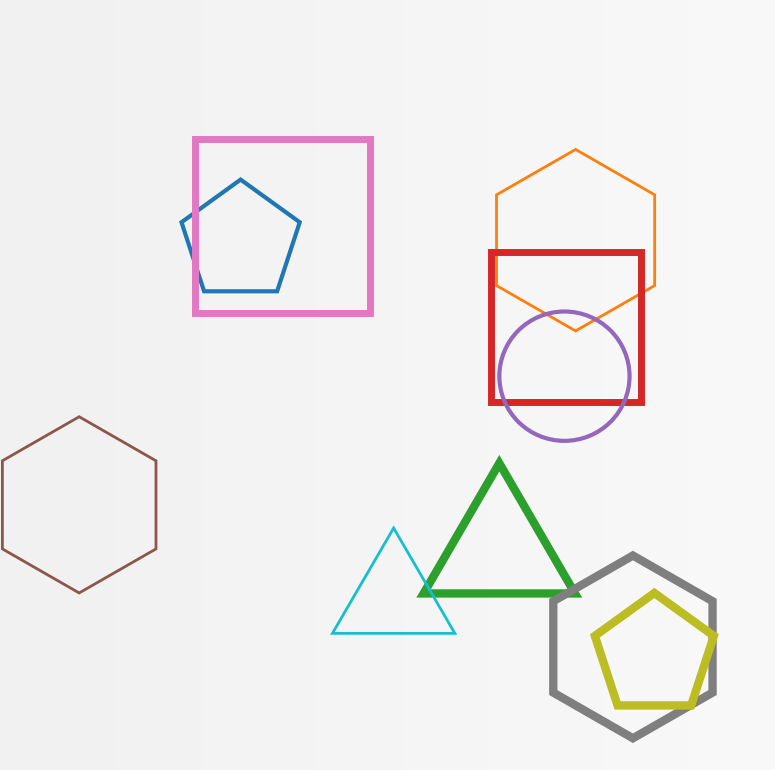[{"shape": "pentagon", "thickness": 1.5, "radius": 0.4, "center": [0.31, 0.687]}, {"shape": "hexagon", "thickness": 1, "radius": 0.59, "center": [0.743, 0.688]}, {"shape": "triangle", "thickness": 3, "radius": 0.56, "center": [0.644, 0.286]}, {"shape": "square", "thickness": 2.5, "radius": 0.49, "center": [0.73, 0.576]}, {"shape": "circle", "thickness": 1.5, "radius": 0.42, "center": [0.728, 0.511]}, {"shape": "hexagon", "thickness": 1, "radius": 0.57, "center": [0.102, 0.344]}, {"shape": "square", "thickness": 2.5, "radius": 0.56, "center": [0.365, 0.707]}, {"shape": "hexagon", "thickness": 3, "radius": 0.59, "center": [0.817, 0.16]}, {"shape": "pentagon", "thickness": 3, "radius": 0.4, "center": [0.844, 0.149]}, {"shape": "triangle", "thickness": 1, "radius": 0.46, "center": [0.508, 0.223]}]